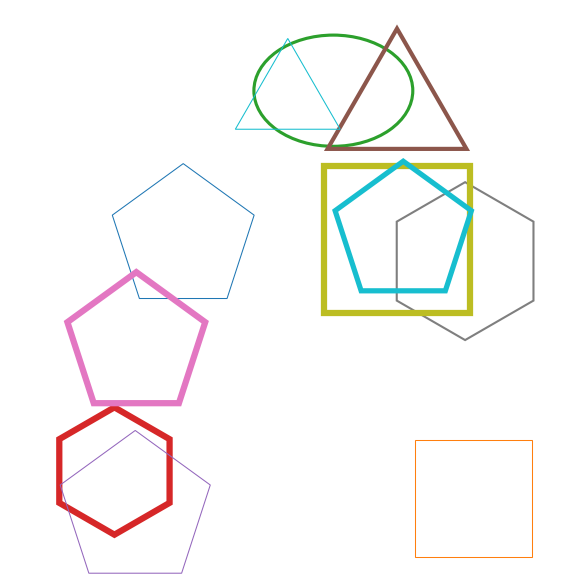[{"shape": "pentagon", "thickness": 0.5, "radius": 0.65, "center": [0.317, 0.587]}, {"shape": "square", "thickness": 0.5, "radius": 0.51, "center": [0.82, 0.136]}, {"shape": "oval", "thickness": 1.5, "radius": 0.69, "center": [0.577, 0.842]}, {"shape": "hexagon", "thickness": 3, "radius": 0.55, "center": [0.198, 0.184]}, {"shape": "pentagon", "thickness": 0.5, "radius": 0.68, "center": [0.234, 0.117]}, {"shape": "triangle", "thickness": 2, "radius": 0.69, "center": [0.687, 0.811]}, {"shape": "pentagon", "thickness": 3, "radius": 0.63, "center": [0.236, 0.402]}, {"shape": "hexagon", "thickness": 1, "radius": 0.68, "center": [0.805, 0.547]}, {"shape": "square", "thickness": 3, "radius": 0.63, "center": [0.688, 0.585]}, {"shape": "pentagon", "thickness": 2.5, "radius": 0.62, "center": [0.698, 0.596]}, {"shape": "triangle", "thickness": 0.5, "radius": 0.52, "center": [0.498, 0.828]}]